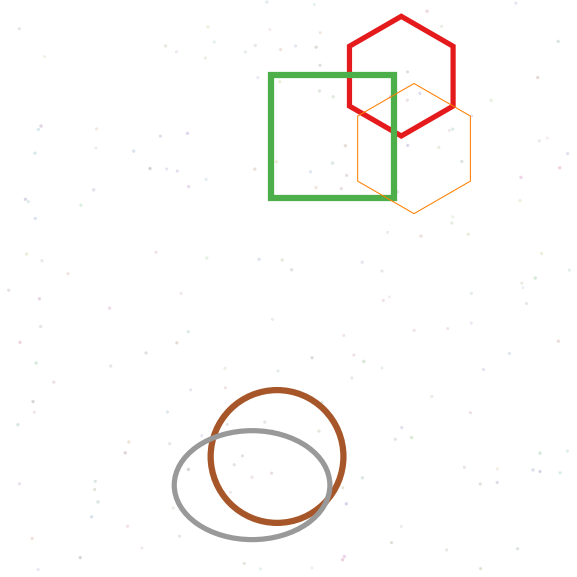[{"shape": "hexagon", "thickness": 2.5, "radius": 0.52, "center": [0.695, 0.867]}, {"shape": "square", "thickness": 3, "radius": 0.53, "center": [0.576, 0.763]}, {"shape": "hexagon", "thickness": 0.5, "radius": 0.56, "center": [0.717, 0.742]}, {"shape": "circle", "thickness": 3, "radius": 0.57, "center": [0.48, 0.209]}, {"shape": "oval", "thickness": 2.5, "radius": 0.67, "center": [0.436, 0.159]}]